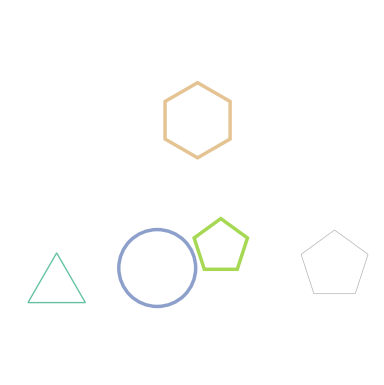[{"shape": "triangle", "thickness": 1, "radius": 0.43, "center": [0.147, 0.257]}, {"shape": "circle", "thickness": 2.5, "radius": 0.5, "center": [0.408, 0.304]}, {"shape": "pentagon", "thickness": 2.5, "radius": 0.36, "center": [0.573, 0.359]}, {"shape": "hexagon", "thickness": 2.5, "radius": 0.49, "center": [0.513, 0.688]}, {"shape": "pentagon", "thickness": 0.5, "radius": 0.46, "center": [0.869, 0.311]}]